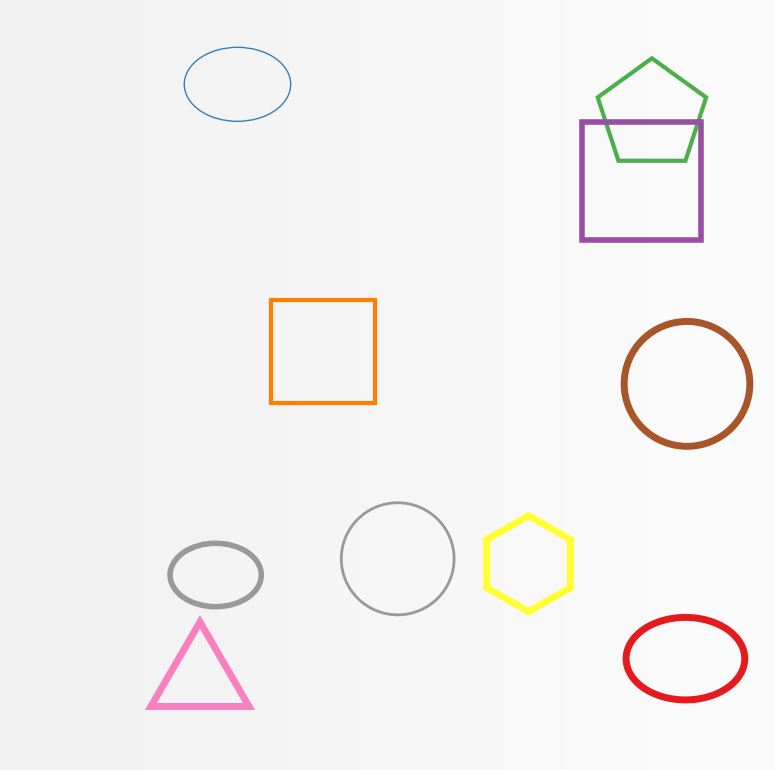[{"shape": "oval", "thickness": 2.5, "radius": 0.38, "center": [0.884, 0.145]}, {"shape": "oval", "thickness": 0.5, "radius": 0.34, "center": [0.306, 0.89]}, {"shape": "pentagon", "thickness": 1.5, "radius": 0.37, "center": [0.841, 0.851]}, {"shape": "square", "thickness": 2, "radius": 0.38, "center": [0.828, 0.765]}, {"shape": "square", "thickness": 1.5, "radius": 0.33, "center": [0.416, 0.543]}, {"shape": "hexagon", "thickness": 2.5, "radius": 0.31, "center": [0.682, 0.268]}, {"shape": "circle", "thickness": 2.5, "radius": 0.41, "center": [0.886, 0.501]}, {"shape": "triangle", "thickness": 2.5, "radius": 0.37, "center": [0.258, 0.119]}, {"shape": "oval", "thickness": 2, "radius": 0.29, "center": [0.278, 0.253]}, {"shape": "circle", "thickness": 1, "radius": 0.36, "center": [0.513, 0.274]}]